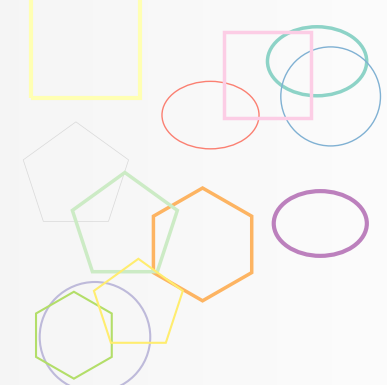[{"shape": "oval", "thickness": 2.5, "radius": 0.64, "center": [0.818, 0.841]}, {"shape": "square", "thickness": 3, "radius": 0.71, "center": [0.221, 0.886]}, {"shape": "circle", "thickness": 1.5, "radius": 0.71, "center": [0.245, 0.125]}, {"shape": "oval", "thickness": 1, "radius": 0.63, "center": [0.543, 0.701]}, {"shape": "circle", "thickness": 1, "radius": 0.64, "center": [0.853, 0.75]}, {"shape": "hexagon", "thickness": 2.5, "radius": 0.73, "center": [0.523, 0.365]}, {"shape": "hexagon", "thickness": 1.5, "radius": 0.56, "center": [0.191, 0.129]}, {"shape": "square", "thickness": 2.5, "radius": 0.56, "center": [0.689, 0.806]}, {"shape": "pentagon", "thickness": 0.5, "radius": 0.71, "center": [0.196, 0.541]}, {"shape": "oval", "thickness": 3, "radius": 0.6, "center": [0.827, 0.42]}, {"shape": "pentagon", "thickness": 2.5, "radius": 0.71, "center": [0.322, 0.409]}, {"shape": "pentagon", "thickness": 1.5, "radius": 0.6, "center": [0.357, 0.207]}]